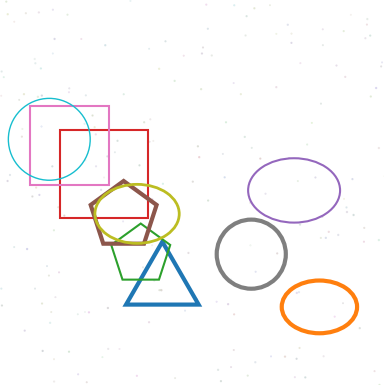[{"shape": "triangle", "thickness": 3, "radius": 0.54, "center": [0.422, 0.263]}, {"shape": "oval", "thickness": 3, "radius": 0.49, "center": [0.83, 0.203]}, {"shape": "pentagon", "thickness": 1.5, "radius": 0.4, "center": [0.366, 0.339]}, {"shape": "square", "thickness": 1.5, "radius": 0.57, "center": [0.27, 0.548]}, {"shape": "oval", "thickness": 1.5, "radius": 0.6, "center": [0.764, 0.505]}, {"shape": "pentagon", "thickness": 3, "radius": 0.45, "center": [0.321, 0.44]}, {"shape": "square", "thickness": 1.5, "radius": 0.51, "center": [0.18, 0.623]}, {"shape": "circle", "thickness": 3, "radius": 0.45, "center": [0.653, 0.34]}, {"shape": "oval", "thickness": 2, "radius": 0.55, "center": [0.356, 0.445]}, {"shape": "circle", "thickness": 1, "radius": 0.53, "center": [0.128, 0.638]}]